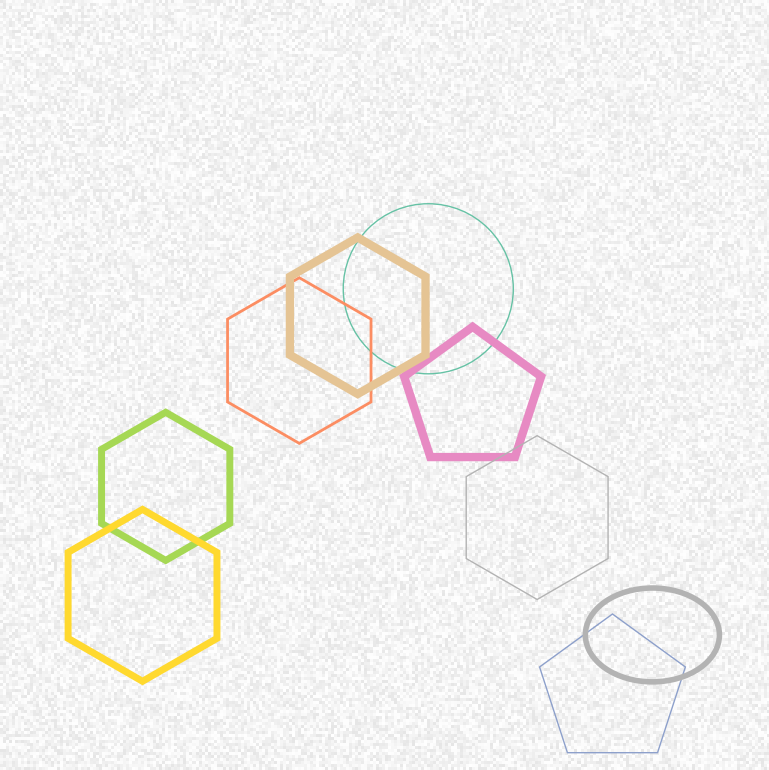[{"shape": "circle", "thickness": 0.5, "radius": 0.55, "center": [0.556, 0.625]}, {"shape": "hexagon", "thickness": 1, "radius": 0.54, "center": [0.389, 0.532]}, {"shape": "pentagon", "thickness": 0.5, "radius": 0.5, "center": [0.795, 0.103]}, {"shape": "pentagon", "thickness": 3, "radius": 0.47, "center": [0.614, 0.482]}, {"shape": "hexagon", "thickness": 2.5, "radius": 0.48, "center": [0.215, 0.368]}, {"shape": "hexagon", "thickness": 2.5, "radius": 0.56, "center": [0.185, 0.227]}, {"shape": "hexagon", "thickness": 3, "radius": 0.51, "center": [0.465, 0.59]}, {"shape": "oval", "thickness": 2, "radius": 0.44, "center": [0.847, 0.175]}, {"shape": "hexagon", "thickness": 0.5, "radius": 0.53, "center": [0.698, 0.328]}]